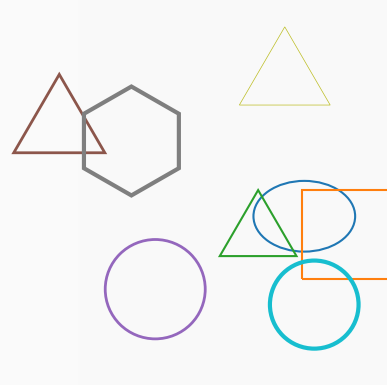[{"shape": "oval", "thickness": 1.5, "radius": 0.66, "center": [0.785, 0.438]}, {"shape": "square", "thickness": 1.5, "radius": 0.58, "center": [0.896, 0.392]}, {"shape": "triangle", "thickness": 1.5, "radius": 0.57, "center": [0.666, 0.392]}, {"shape": "circle", "thickness": 2, "radius": 0.65, "center": [0.401, 0.249]}, {"shape": "triangle", "thickness": 2, "radius": 0.68, "center": [0.153, 0.671]}, {"shape": "hexagon", "thickness": 3, "radius": 0.71, "center": [0.339, 0.634]}, {"shape": "triangle", "thickness": 0.5, "radius": 0.68, "center": [0.735, 0.795]}, {"shape": "circle", "thickness": 3, "radius": 0.57, "center": [0.811, 0.209]}]